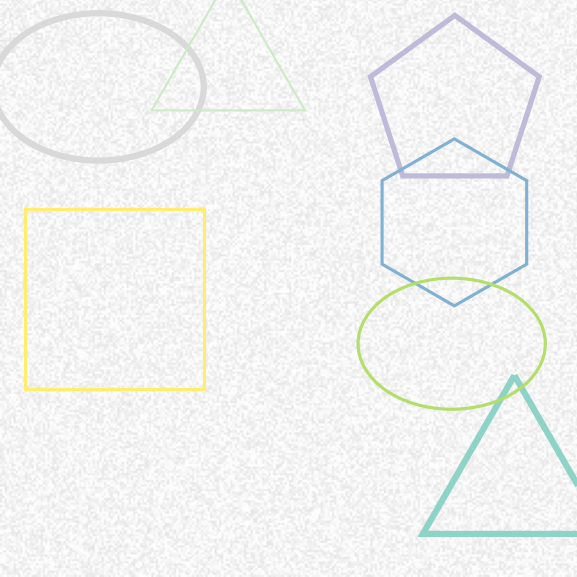[{"shape": "triangle", "thickness": 3, "radius": 0.91, "center": [0.891, 0.166]}, {"shape": "pentagon", "thickness": 2.5, "radius": 0.77, "center": [0.788, 0.819]}, {"shape": "hexagon", "thickness": 1.5, "radius": 0.72, "center": [0.787, 0.614]}, {"shape": "oval", "thickness": 1.5, "radius": 0.81, "center": [0.782, 0.404]}, {"shape": "oval", "thickness": 3, "radius": 0.91, "center": [0.17, 0.849]}, {"shape": "triangle", "thickness": 1, "radius": 0.77, "center": [0.395, 0.885]}, {"shape": "square", "thickness": 1.5, "radius": 0.78, "center": [0.198, 0.481]}]